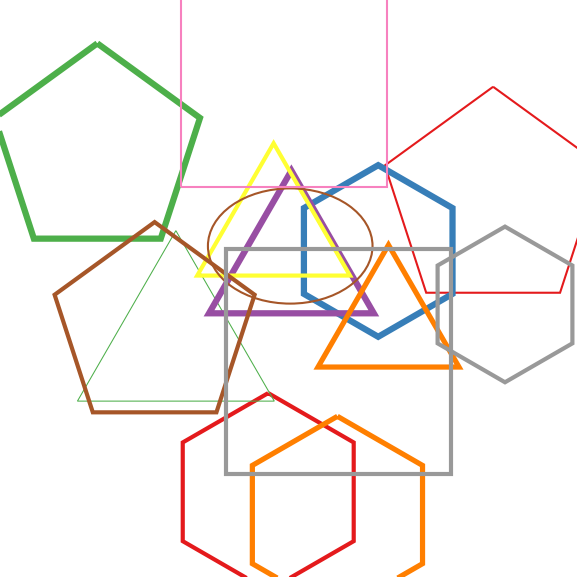[{"shape": "hexagon", "thickness": 2, "radius": 0.85, "center": [0.464, 0.148]}, {"shape": "pentagon", "thickness": 1, "radius": 0.99, "center": [0.854, 0.652]}, {"shape": "hexagon", "thickness": 3, "radius": 0.74, "center": [0.655, 0.565]}, {"shape": "triangle", "thickness": 0.5, "radius": 0.98, "center": [0.305, 0.403]}, {"shape": "pentagon", "thickness": 3, "radius": 0.93, "center": [0.169, 0.737]}, {"shape": "triangle", "thickness": 3, "radius": 0.82, "center": [0.505, 0.539]}, {"shape": "triangle", "thickness": 2.5, "radius": 0.7, "center": [0.673, 0.434]}, {"shape": "hexagon", "thickness": 2.5, "radius": 0.85, "center": [0.584, 0.108]}, {"shape": "triangle", "thickness": 2, "radius": 0.76, "center": [0.474, 0.598]}, {"shape": "oval", "thickness": 1, "radius": 0.71, "center": [0.503, 0.573]}, {"shape": "pentagon", "thickness": 2, "radius": 0.91, "center": [0.268, 0.432]}, {"shape": "square", "thickness": 1, "radius": 0.89, "center": [0.491, 0.854]}, {"shape": "square", "thickness": 2, "radius": 0.97, "center": [0.586, 0.373]}, {"shape": "hexagon", "thickness": 2, "radius": 0.67, "center": [0.874, 0.472]}]